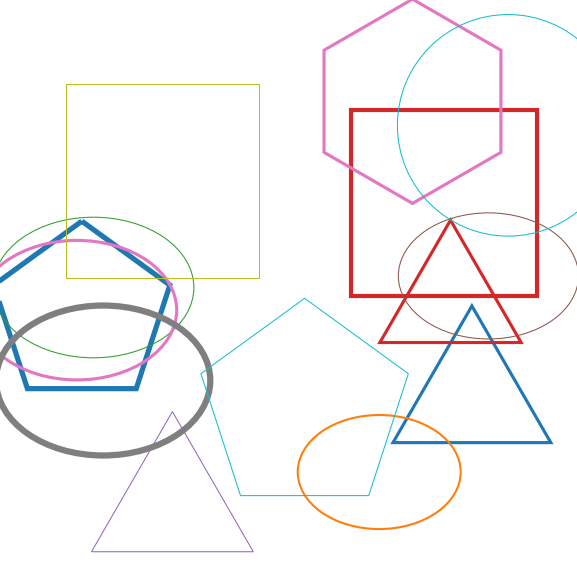[{"shape": "pentagon", "thickness": 2.5, "radius": 0.8, "center": [0.142, 0.456]}, {"shape": "triangle", "thickness": 1.5, "radius": 0.79, "center": [0.817, 0.312]}, {"shape": "oval", "thickness": 1, "radius": 0.71, "center": [0.657, 0.182]}, {"shape": "oval", "thickness": 0.5, "radius": 0.87, "center": [0.162, 0.501]}, {"shape": "triangle", "thickness": 1.5, "radius": 0.71, "center": [0.78, 0.477]}, {"shape": "square", "thickness": 2, "radius": 0.8, "center": [0.769, 0.648]}, {"shape": "triangle", "thickness": 0.5, "radius": 0.81, "center": [0.299, 0.125]}, {"shape": "oval", "thickness": 0.5, "radius": 0.78, "center": [0.846, 0.521]}, {"shape": "oval", "thickness": 1.5, "radius": 0.86, "center": [0.133, 0.462]}, {"shape": "hexagon", "thickness": 1.5, "radius": 0.88, "center": [0.714, 0.824]}, {"shape": "oval", "thickness": 3, "radius": 0.93, "center": [0.179, 0.34]}, {"shape": "square", "thickness": 0.5, "radius": 0.84, "center": [0.281, 0.686]}, {"shape": "circle", "thickness": 0.5, "radius": 0.96, "center": [0.88, 0.782]}, {"shape": "pentagon", "thickness": 0.5, "radius": 0.94, "center": [0.527, 0.294]}]